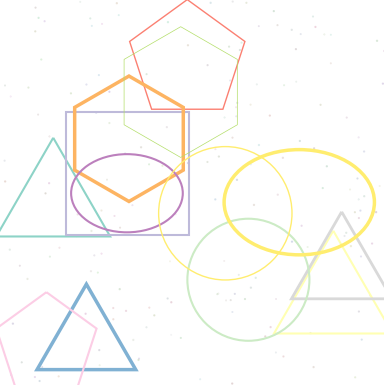[{"shape": "triangle", "thickness": 1.5, "radius": 0.85, "center": [0.138, 0.471]}, {"shape": "triangle", "thickness": 1.5, "radius": 0.89, "center": [0.866, 0.223]}, {"shape": "square", "thickness": 1.5, "radius": 0.8, "center": [0.33, 0.549]}, {"shape": "pentagon", "thickness": 1, "radius": 0.79, "center": [0.486, 0.844]}, {"shape": "triangle", "thickness": 2.5, "radius": 0.74, "center": [0.224, 0.114]}, {"shape": "hexagon", "thickness": 2.5, "radius": 0.81, "center": [0.335, 0.64]}, {"shape": "hexagon", "thickness": 0.5, "radius": 0.85, "center": [0.469, 0.761]}, {"shape": "pentagon", "thickness": 1.5, "radius": 0.68, "center": [0.121, 0.104]}, {"shape": "triangle", "thickness": 2, "radius": 0.75, "center": [0.887, 0.299]}, {"shape": "oval", "thickness": 1.5, "radius": 0.73, "center": [0.33, 0.498]}, {"shape": "circle", "thickness": 1.5, "radius": 0.79, "center": [0.645, 0.273]}, {"shape": "circle", "thickness": 1, "radius": 0.87, "center": [0.585, 0.446]}, {"shape": "oval", "thickness": 2.5, "radius": 0.98, "center": [0.777, 0.475]}]